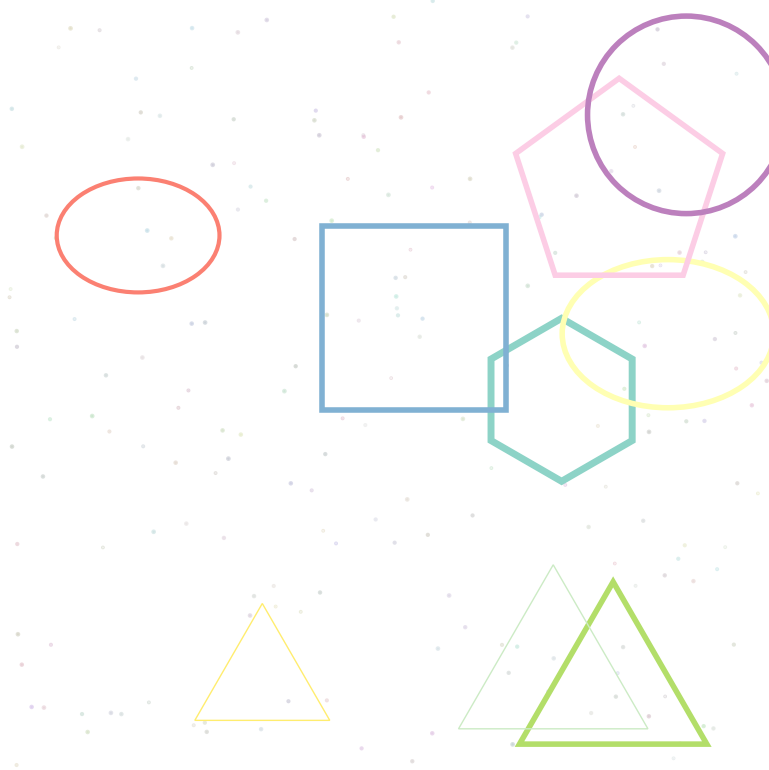[{"shape": "hexagon", "thickness": 2.5, "radius": 0.53, "center": [0.729, 0.481]}, {"shape": "oval", "thickness": 2, "radius": 0.69, "center": [0.868, 0.567]}, {"shape": "oval", "thickness": 1.5, "radius": 0.53, "center": [0.179, 0.694]}, {"shape": "square", "thickness": 2, "radius": 0.6, "center": [0.537, 0.586]}, {"shape": "triangle", "thickness": 2, "radius": 0.7, "center": [0.796, 0.104]}, {"shape": "pentagon", "thickness": 2, "radius": 0.71, "center": [0.804, 0.757]}, {"shape": "circle", "thickness": 2, "radius": 0.64, "center": [0.891, 0.851]}, {"shape": "triangle", "thickness": 0.5, "radius": 0.71, "center": [0.718, 0.125]}, {"shape": "triangle", "thickness": 0.5, "radius": 0.51, "center": [0.341, 0.115]}]